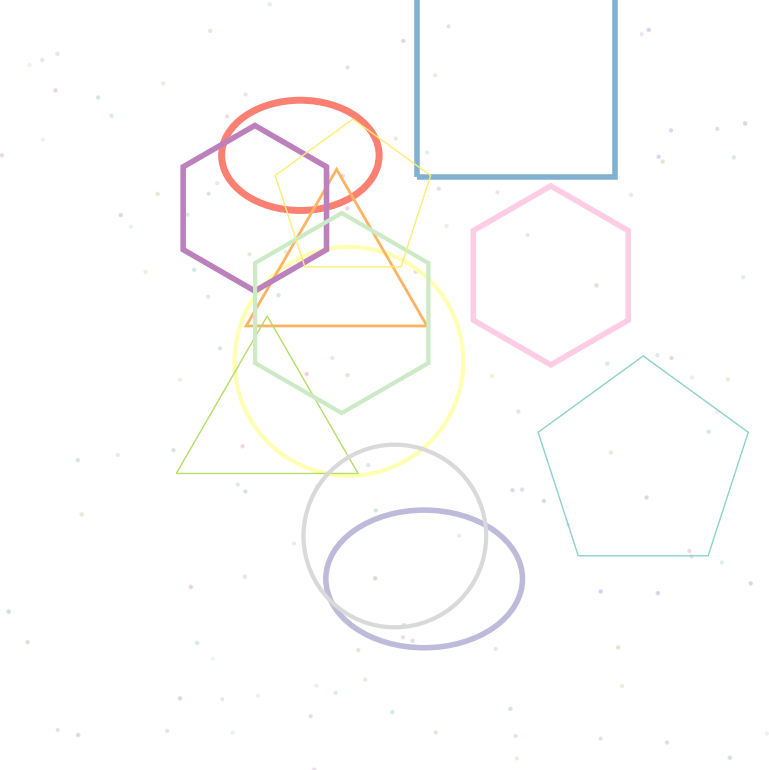[{"shape": "pentagon", "thickness": 0.5, "radius": 0.72, "center": [0.835, 0.394]}, {"shape": "circle", "thickness": 1.5, "radius": 0.74, "center": [0.453, 0.531]}, {"shape": "oval", "thickness": 2, "radius": 0.64, "center": [0.551, 0.248]}, {"shape": "oval", "thickness": 2.5, "radius": 0.51, "center": [0.39, 0.798]}, {"shape": "square", "thickness": 2, "radius": 0.64, "center": [0.67, 0.898]}, {"shape": "triangle", "thickness": 1, "radius": 0.68, "center": [0.437, 0.644]}, {"shape": "triangle", "thickness": 0.5, "radius": 0.68, "center": [0.347, 0.453]}, {"shape": "hexagon", "thickness": 2, "radius": 0.58, "center": [0.715, 0.642]}, {"shape": "circle", "thickness": 1.5, "radius": 0.59, "center": [0.513, 0.304]}, {"shape": "hexagon", "thickness": 2, "radius": 0.54, "center": [0.331, 0.73]}, {"shape": "hexagon", "thickness": 1.5, "radius": 0.65, "center": [0.444, 0.593]}, {"shape": "pentagon", "thickness": 0.5, "radius": 0.53, "center": [0.458, 0.739]}]